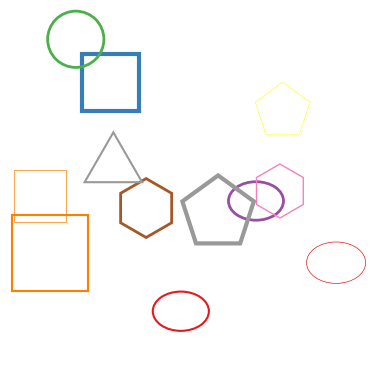[{"shape": "oval", "thickness": 1.5, "radius": 0.36, "center": [0.47, 0.192]}, {"shape": "oval", "thickness": 0.5, "radius": 0.38, "center": [0.873, 0.318]}, {"shape": "square", "thickness": 3, "radius": 0.37, "center": [0.287, 0.785]}, {"shape": "circle", "thickness": 2, "radius": 0.37, "center": [0.197, 0.898]}, {"shape": "oval", "thickness": 2, "radius": 0.36, "center": [0.665, 0.478]}, {"shape": "square", "thickness": 1.5, "radius": 0.49, "center": [0.131, 0.344]}, {"shape": "square", "thickness": 0.5, "radius": 0.34, "center": [0.104, 0.49]}, {"shape": "pentagon", "thickness": 0.5, "radius": 0.37, "center": [0.734, 0.712]}, {"shape": "hexagon", "thickness": 2, "radius": 0.38, "center": [0.38, 0.46]}, {"shape": "hexagon", "thickness": 1, "radius": 0.35, "center": [0.727, 0.504]}, {"shape": "triangle", "thickness": 1.5, "radius": 0.43, "center": [0.294, 0.57]}, {"shape": "pentagon", "thickness": 3, "radius": 0.49, "center": [0.567, 0.447]}]